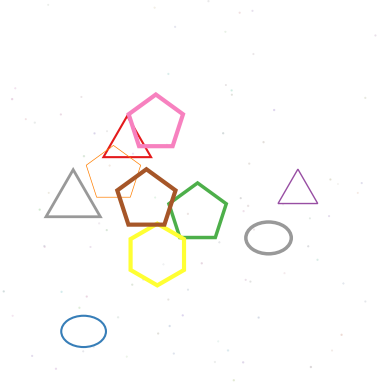[{"shape": "triangle", "thickness": 1.5, "radius": 0.36, "center": [0.331, 0.628]}, {"shape": "oval", "thickness": 1.5, "radius": 0.29, "center": [0.217, 0.139]}, {"shape": "pentagon", "thickness": 2.5, "radius": 0.39, "center": [0.513, 0.446]}, {"shape": "triangle", "thickness": 1, "radius": 0.3, "center": [0.774, 0.501]}, {"shape": "pentagon", "thickness": 0.5, "radius": 0.37, "center": [0.295, 0.548]}, {"shape": "hexagon", "thickness": 3, "radius": 0.4, "center": [0.409, 0.339]}, {"shape": "pentagon", "thickness": 3, "radius": 0.4, "center": [0.38, 0.481]}, {"shape": "pentagon", "thickness": 3, "radius": 0.37, "center": [0.405, 0.68]}, {"shape": "triangle", "thickness": 2, "radius": 0.41, "center": [0.19, 0.478]}, {"shape": "oval", "thickness": 2.5, "radius": 0.3, "center": [0.698, 0.382]}]